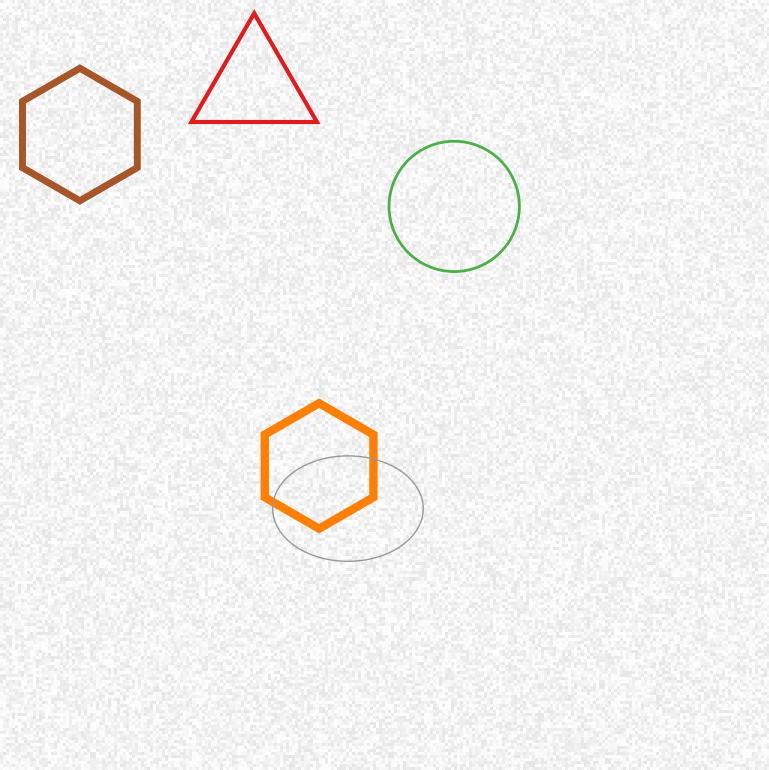[{"shape": "triangle", "thickness": 1.5, "radius": 0.47, "center": [0.33, 0.889]}, {"shape": "circle", "thickness": 1, "radius": 0.42, "center": [0.59, 0.732]}, {"shape": "hexagon", "thickness": 3, "radius": 0.41, "center": [0.414, 0.395]}, {"shape": "hexagon", "thickness": 2.5, "radius": 0.43, "center": [0.104, 0.825]}, {"shape": "oval", "thickness": 0.5, "radius": 0.49, "center": [0.452, 0.339]}]